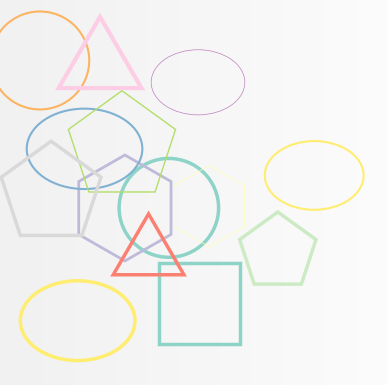[{"shape": "circle", "thickness": 2.5, "radius": 0.64, "center": [0.436, 0.46]}, {"shape": "square", "thickness": 2.5, "radius": 0.52, "center": [0.514, 0.212]}, {"shape": "hexagon", "thickness": 0.5, "radius": 0.53, "center": [0.54, 0.465]}, {"shape": "hexagon", "thickness": 2, "radius": 0.69, "center": [0.322, 0.46]}, {"shape": "triangle", "thickness": 2.5, "radius": 0.53, "center": [0.383, 0.339]}, {"shape": "oval", "thickness": 1.5, "radius": 0.75, "center": [0.218, 0.613]}, {"shape": "circle", "thickness": 1.5, "radius": 0.64, "center": [0.103, 0.843]}, {"shape": "pentagon", "thickness": 1, "radius": 0.73, "center": [0.315, 0.619]}, {"shape": "triangle", "thickness": 3, "radius": 0.62, "center": [0.258, 0.833]}, {"shape": "pentagon", "thickness": 2.5, "radius": 0.68, "center": [0.132, 0.498]}, {"shape": "oval", "thickness": 0.5, "radius": 0.6, "center": [0.511, 0.786]}, {"shape": "pentagon", "thickness": 2.5, "radius": 0.52, "center": [0.717, 0.346]}, {"shape": "oval", "thickness": 1.5, "radius": 0.64, "center": [0.811, 0.544]}, {"shape": "oval", "thickness": 2.5, "radius": 0.74, "center": [0.2, 0.167]}]